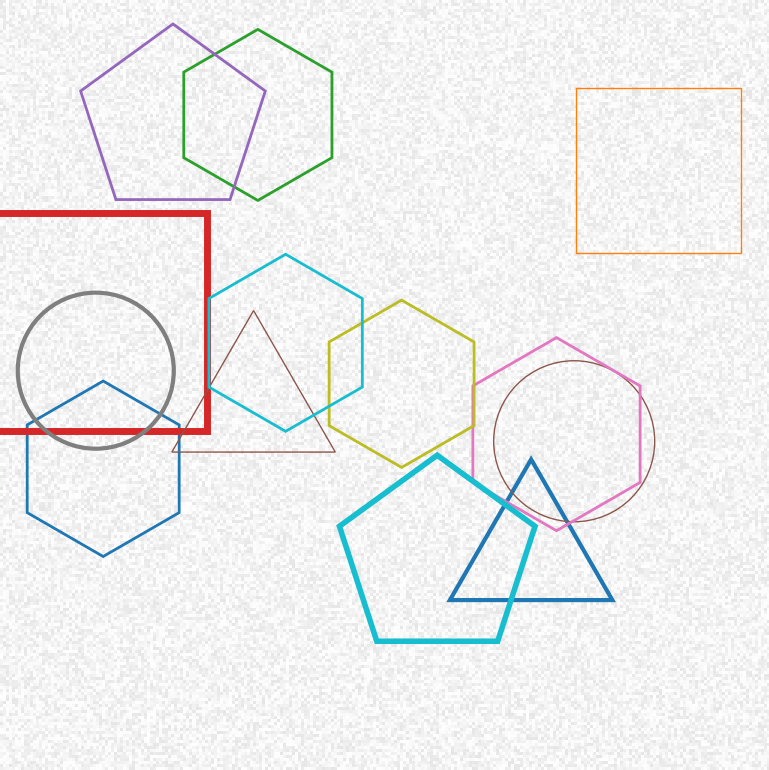[{"shape": "triangle", "thickness": 1.5, "radius": 0.61, "center": [0.69, 0.282]}, {"shape": "hexagon", "thickness": 1, "radius": 0.57, "center": [0.134, 0.391]}, {"shape": "square", "thickness": 0.5, "radius": 0.54, "center": [0.855, 0.779]}, {"shape": "hexagon", "thickness": 1, "radius": 0.56, "center": [0.335, 0.851]}, {"shape": "square", "thickness": 2.5, "radius": 0.71, "center": [0.128, 0.582]}, {"shape": "pentagon", "thickness": 1, "radius": 0.63, "center": [0.225, 0.843]}, {"shape": "circle", "thickness": 0.5, "radius": 0.52, "center": [0.746, 0.427]}, {"shape": "triangle", "thickness": 0.5, "radius": 0.61, "center": [0.329, 0.474]}, {"shape": "hexagon", "thickness": 1, "radius": 0.63, "center": [0.723, 0.436]}, {"shape": "circle", "thickness": 1.5, "radius": 0.51, "center": [0.124, 0.519]}, {"shape": "hexagon", "thickness": 1, "radius": 0.54, "center": [0.522, 0.502]}, {"shape": "pentagon", "thickness": 2, "radius": 0.67, "center": [0.568, 0.275]}, {"shape": "hexagon", "thickness": 1, "radius": 0.57, "center": [0.371, 0.555]}]